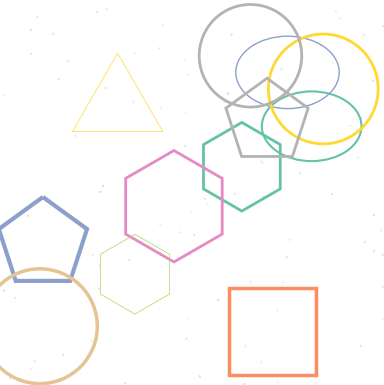[{"shape": "hexagon", "thickness": 2, "radius": 0.58, "center": [0.628, 0.567]}, {"shape": "oval", "thickness": 1.5, "radius": 0.65, "center": [0.81, 0.672]}, {"shape": "square", "thickness": 2.5, "radius": 0.57, "center": [0.707, 0.139]}, {"shape": "oval", "thickness": 1, "radius": 0.67, "center": [0.747, 0.812]}, {"shape": "pentagon", "thickness": 3, "radius": 0.6, "center": [0.111, 0.368]}, {"shape": "hexagon", "thickness": 2, "radius": 0.72, "center": [0.452, 0.464]}, {"shape": "hexagon", "thickness": 0.5, "radius": 0.52, "center": [0.35, 0.288]}, {"shape": "triangle", "thickness": 0.5, "radius": 0.68, "center": [0.305, 0.726]}, {"shape": "circle", "thickness": 2, "radius": 0.71, "center": [0.84, 0.769]}, {"shape": "circle", "thickness": 2.5, "radius": 0.75, "center": [0.104, 0.153]}, {"shape": "circle", "thickness": 2, "radius": 0.67, "center": [0.651, 0.855]}, {"shape": "pentagon", "thickness": 2, "radius": 0.56, "center": [0.694, 0.684]}]